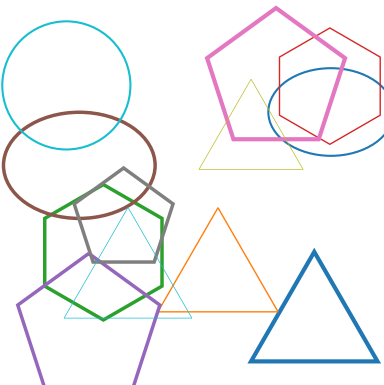[{"shape": "oval", "thickness": 1.5, "radius": 0.81, "center": [0.86, 0.709]}, {"shape": "triangle", "thickness": 3, "radius": 0.95, "center": [0.816, 0.156]}, {"shape": "triangle", "thickness": 1, "radius": 0.9, "center": [0.566, 0.28]}, {"shape": "hexagon", "thickness": 2.5, "radius": 0.88, "center": [0.269, 0.345]}, {"shape": "hexagon", "thickness": 1, "radius": 0.76, "center": [0.857, 0.776]}, {"shape": "pentagon", "thickness": 2.5, "radius": 0.97, "center": [0.231, 0.148]}, {"shape": "oval", "thickness": 2.5, "radius": 0.98, "center": [0.206, 0.571]}, {"shape": "pentagon", "thickness": 3, "radius": 0.94, "center": [0.717, 0.791]}, {"shape": "pentagon", "thickness": 2.5, "radius": 0.67, "center": [0.321, 0.429]}, {"shape": "triangle", "thickness": 0.5, "radius": 0.78, "center": [0.652, 0.638]}, {"shape": "triangle", "thickness": 0.5, "radius": 0.96, "center": [0.332, 0.27]}, {"shape": "circle", "thickness": 1.5, "radius": 0.83, "center": [0.172, 0.778]}]